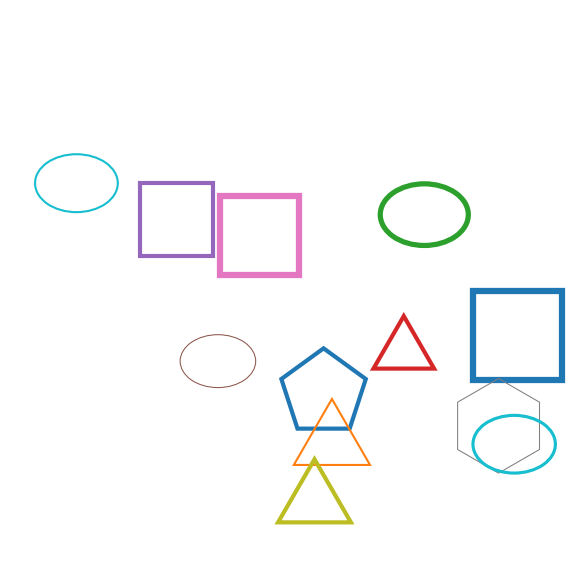[{"shape": "square", "thickness": 3, "radius": 0.39, "center": [0.896, 0.418]}, {"shape": "pentagon", "thickness": 2, "radius": 0.38, "center": [0.56, 0.319]}, {"shape": "triangle", "thickness": 1, "radius": 0.38, "center": [0.575, 0.232]}, {"shape": "oval", "thickness": 2.5, "radius": 0.38, "center": [0.735, 0.627]}, {"shape": "triangle", "thickness": 2, "radius": 0.3, "center": [0.699, 0.391]}, {"shape": "square", "thickness": 2, "radius": 0.32, "center": [0.305, 0.62]}, {"shape": "oval", "thickness": 0.5, "radius": 0.33, "center": [0.377, 0.374]}, {"shape": "square", "thickness": 3, "radius": 0.34, "center": [0.449, 0.591]}, {"shape": "hexagon", "thickness": 0.5, "radius": 0.41, "center": [0.863, 0.262]}, {"shape": "triangle", "thickness": 2, "radius": 0.36, "center": [0.545, 0.131]}, {"shape": "oval", "thickness": 1.5, "radius": 0.36, "center": [0.89, 0.23]}, {"shape": "oval", "thickness": 1, "radius": 0.36, "center": [0.132, 0.682]}]